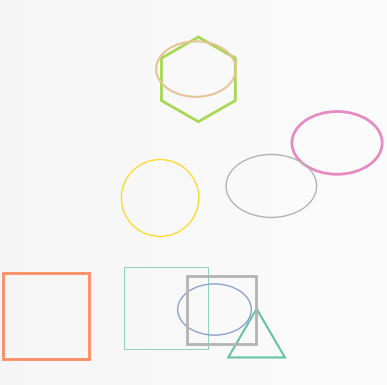[{"shape": "triangle", "thickness": 1.5, "radius": 0.42, "center": [0.662, 0.114]}, {"shape": "square", "thickness": 0.5, "radius": 0.54, "center": [0.429, 0.2]}, {"shape": "square", "thickness": 2, "radius": 0.56, "center": [0.118, 0.18]}, {"shape": "oval", "thickness": 1, "radius": 0.48, "center": [0.553, 0.196]}, {"shape": "oval", "thickness": 2, "radius": 0.58, "center": [0.87, 0.629]}, {"shape": "hexagon", "thickness": 2, "radius": 0.55, "center": [0.512, 0.794]}, {"shape": "circle", "thickness": 1, "radius": 0.5, "center": [0.413, 0.486]}, {"shape": "oval", "thickness": 1.5, "radius": 0.51, "center": [0.506, 0.821]}, {"shape": "square", "thickness": 2, "radius": 0.44, "center": [0.572, 0.196]}, {"shape": "oval", "thickness": 1, "radius": 0.58, "center": [0.7, 0.517]}]